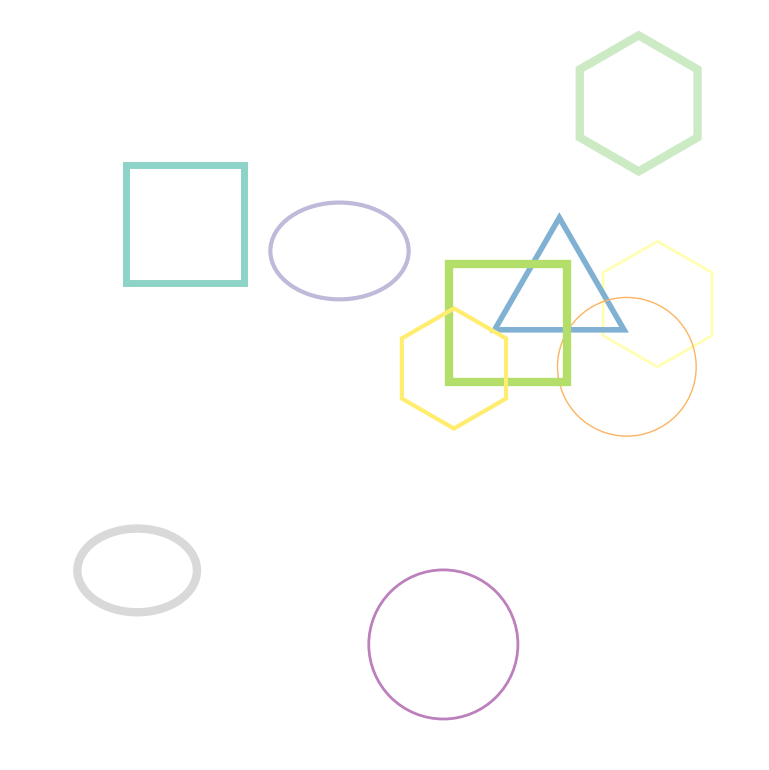[{"shape": "square", "thickness": 2.5, "radius": 0.38, "center": [0.24, 0.709]}, {"shape": "hexagon", "thickness": 1, "radius": 0.41, "center": [0.854, 0.605]}, {"shape": "oval", "thickness": 1.5, "radius": 0.45, "center": [0.441, 0.674]}, {"shape": "triangle", "thickness": 2, "radius": 0.49, "center": [0.726, 0.62]}, {"shape": "circle", "thickness": 0.5, "radius": 0.45, "center": [0.814, 0.524]}, {"shape": "square", "thickness": 3, "radius": 0.38, "center": [0.659, 0.58]}, {"shape": "oval", "thickness": 3, "radius": 0.39, "center": [0.178, 0.259]}, {"shape": "circle", "thickness": 1, "radius": 0.48, "center": [0.576, 0.163]}, {"shape": "hexagon", "thickness": 3, "radius": 0.44, "center": [0.829, 0.866]}, {"shape": "hexagon", "thickness": 1.5, "radius": 0.39, "center": [0.59, 0.521]}]